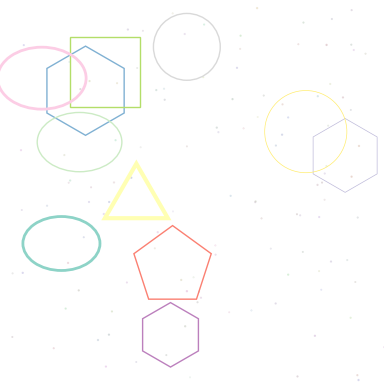[{"shape": "oval", "thickness": 2, "radius": 0.5, "center": [0.16, 0.368]}, {"shape": "triangle", "thickness": 3, "radius": 0.47, "center": [0.354, 0.48]}, {"shape": "hexagon", "thickness": 0.5, "radius": 0.48, "center": [0.896, 0.596]}, {"shape": "pentagon", "thickness": 1, "radius": 0.53, "center": [0.448, 0.308]}, {"shape": "hexagon", "thickness": 1, "radius": 0.58, "center": [0.222, 0.764]}, {"shape": "square", "thickness": 1, "radius": 0.46, "center": [0.272, 0.812]}, {"shape": "oval", "thickness": 2, "radius": 0.57, "center": [0.109, 0.797]}, {"shape": "circle", "thickness": 1, "radius": 0.43, "center": [0.485, 0.878]}, {"shape": "hexagon", "thickness": 1, "radius": 0.42, "center": [0.443, 0.13]}, {"shape": "oval", "thickness": 1, "radius": 0.55, "center": [0.207, 0.631]}, {"shape": "circle", "thickness": 0.5, "radius": 0.53, "center": [0.794, 0.658]}]